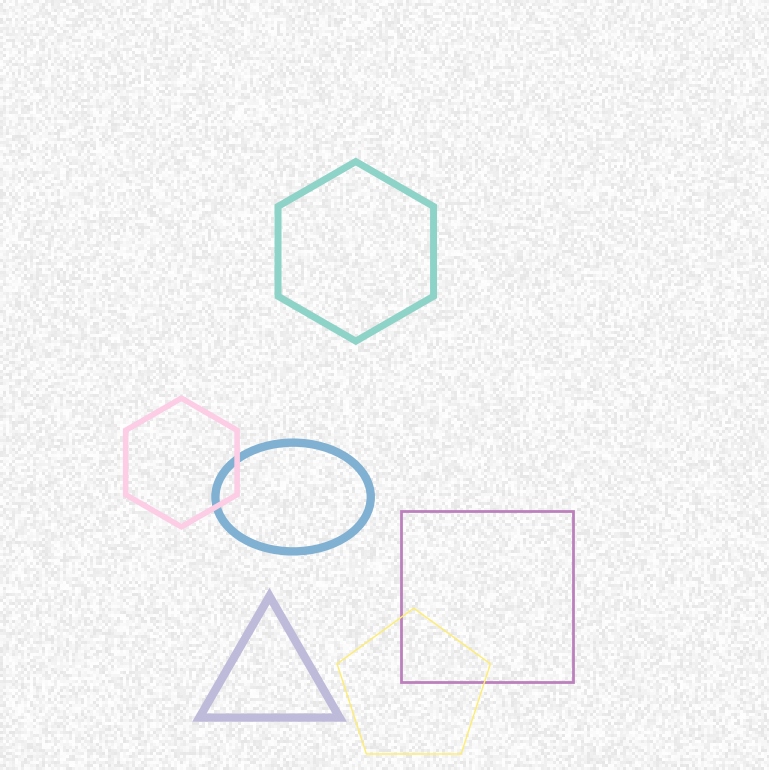[{"shape": "hexagon", "thickness": 2.5, "radius": 0.58, "center": [0.462, 0.674]}, {"shape": "triangle", "thickness": 3, "radius": 0.53, "center": [0.35, 0.121]}, {"shape": "oval", "thickness": 3, "radius": 0.5, "center": [0.381, 0.355]}, {"shape": "hexagon", "thickness": 2, "radius": 0.42, "center": [0.236, 0.399]}, {"shape": "square", "thickness": 1, "radius": 0.56, "center": [0.632, 0.225]}, {"shape": "pentagon", "thickness": 0.5, "radius": 0.52, "center": [0.537, 0.105]}]